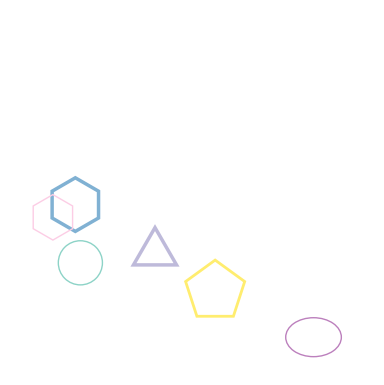[{"shape": "circle", "thickness": 1, "radius": 0.29, "center": [0.209, 0.317]}, {"shape": "triangle", "thickness": 2.5, "radius": 0.32, "center": [0.403, 0.344]}, {"shape": "hexagon", "thickness": 2.5, "radius": 0.35, "center": [0.196, 0.469]}, {"shape": "hexagon", "thickness": 1, "radius": 0.3, "center": [0.137, 0.436]}, {"shape": "oval", "thickness": 1, "radius": 0.36, "center": [0.814, 0.124]}, {"shape": "pentagon", "thickness": 2, "radius": 0.4, "center": [0.559, 0.244]}]